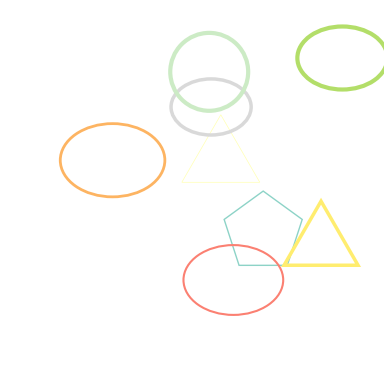[{"shape": "pentagon", "thickness": 1, "radius": 0.53, "center": [0.684, 0.397]}, {"shape": "triangle", "thickness": 0.5, "radius": 0.58, "center": [0.574, 0.585]}, {"shape": "oval", "thickness": 1.5, "radius": 0.65, "center": [0.606, 0.273]}, {"shape": "oval", "thickness": 2, "radius": 0.68, "center": [0.292, 0.584]}, {"shape": "oval", "thickness": 3, "radius": 0.58, "center": [0.889, 0.849]}, {"shape": "oval", "thickness": 2.5, "radius": 0.52, "center": [0.548, 0.722]}, {"shape": "circle", "thickness": 3, "radius": 0.51, "center": [0.543, 0.813]}, {"shape": "triangle", "thickness": 2.5, "radius": 0.55, "center": [0.834, 0.367]}]